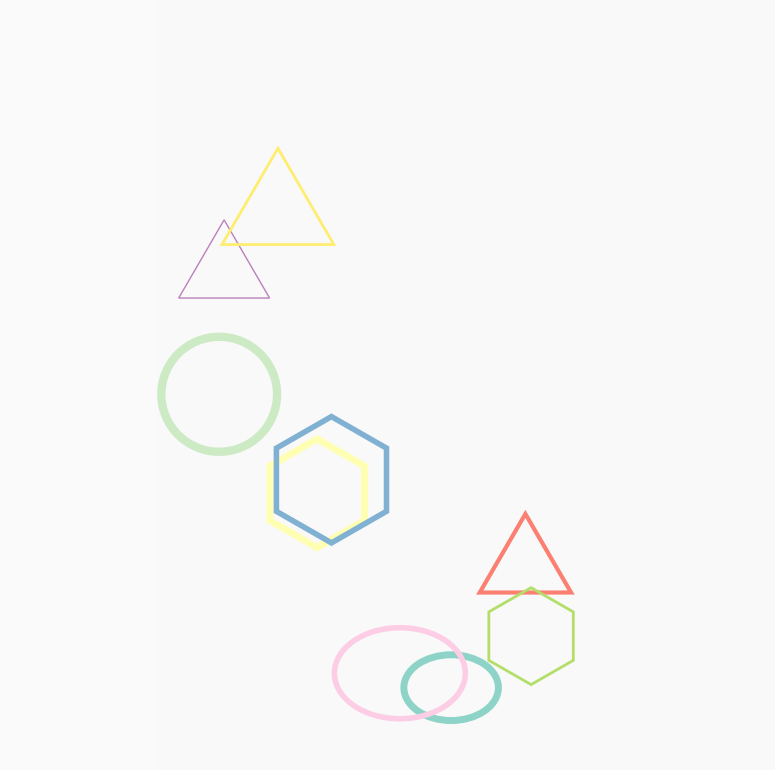[{"shape": "oval", "thickness": 2.5, "radius": 0.31, "center": [0.582, 0.107]}, {"shape": "hexagon", "thickness": 2.5, "radius": 0.35, "center": [0.409, 0.359]}, {"shape": "triangle", "thickness": 1.5, "radius": 0.34, "center": [0.678, 0.265]}, {"shape": "hexagon", "thickness": 2, "radius": 0.41, "center": [0.428, 0.377]}, {"shape": "hexagon", "thickness": 1, "radius": 0.31, "center": [0.685, 0.174]}, {"shape": "oval", "thickness": 2, "radius": 0.42, "center": [0.516, 0.126]}, {"shape": "triangle", "thickness": 0.5, "radius": 0.34, "center": [0.289, 0.647]}, {"shape": "circle", "thickness": 3, "radius": 0.37, "center": [0.283, 0.488]}, {"shape": "triangle", "thickness": 1, "radius": 0.42, "center": [0.359, 0.724]}]